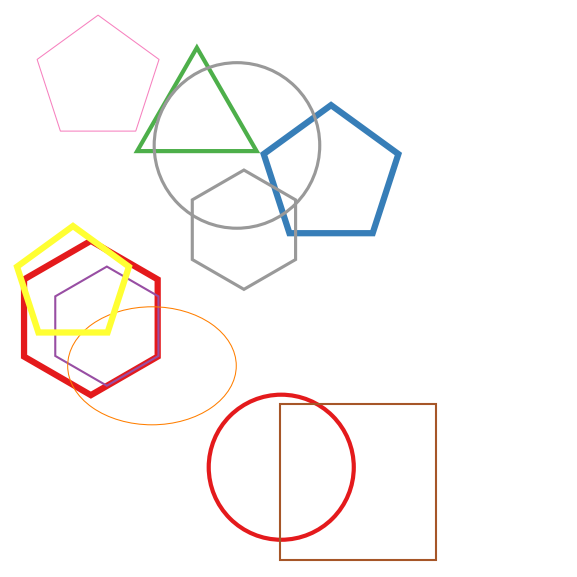[{"shape": "hexagon", "thickness": 3, "radius": 0.67, "center": [0.157, 0.448]}, {"shape": "circle", "thickness": 2, "radius": 0.63, "center": [0.487, 0.19]}, {"shape": "pentagon", "thickness": 3, "radius": 0.61, "center": [0.573, 0.694]}, {"shape": "triangle", "thickness": 2, "radius": 0.6, "center": [0.341, 0.797]}, {"shape": "hexagon", "thickness": 1, "radius": 0.52, "center": [0.185, 0.434]}, {"shape": "oval", "thickness": 0.5, "radius": 0.73, "center": [0.263, 0.366]}, {"shape": "pentagon", "thickness": 3, "radius": 0.51, "center": [0.126, 0.506]}, {"shape": "square", "thickness": 1, "radius": 0.68, "center": [0.62, 0.165]}, {"shape": "pentagon", "thickness": 0.5, "radius": 0.55, "center": [0.17, 0.862]}, {"shape": "circle", "thickness": 1.5, "radius": 0.72, "center": [0.41, 0.747]}, {"shape": "hexagon", "thickness": 1.5, "radius": 0.52, "center": [0.422, 0.601]}]